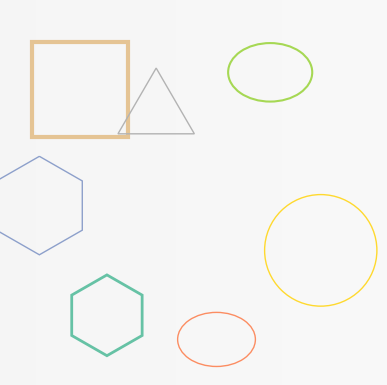[{"shape": "hexagon", "thickness": 2, "radius": 0.52, "center": [0.276, 0.181]}, {"shape": "oval", "thickness": 1, "radius": 0.5, "center": [0.559, 0.118]}, {"shape": "hexagon", "thickness": 1, "radius": 0.64, "center": [0.102, 0.466]}, {"shape": "oval", "thickness": 1.5, "radius": 0.54, "center": [0.697, 0.812]}, {"shape": "circle", "thickness": 1, "radius": 0.72, "center": [0.828, 0.35]}, {"shape": "square", "thickness": 3, "radius": 0.62, "center": [0.206, 0.768]}, {"shape": "triangle", "thickness": 1, "radius": 0.57, "center": [0.403, 0.709]}]